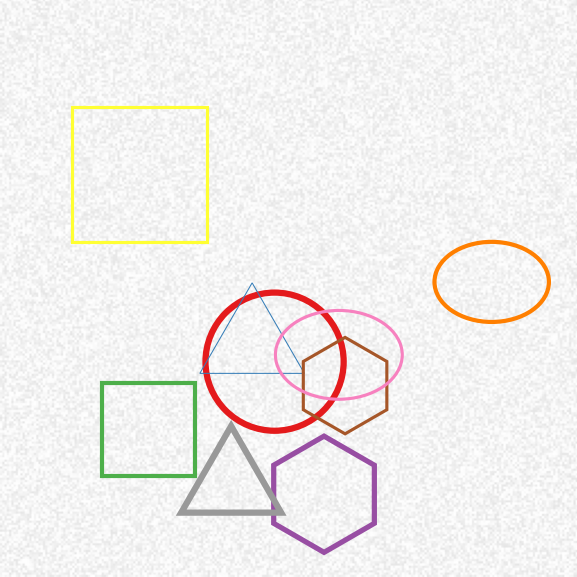[{"shape": "circle", "thickness": 3, "radius": 0.6, "center": [0.475, 0.373]}, {"shape": "triangle", "thickness": 0.5, "radius": 0.52, "center": [0.437, 0.405]}, {"shape": "square", "thickness": 2, "radius": 0.4, "center": [0.258, 0.255]}, {"shape": "hexagon", "thickness": 2.5, "radius": 0.5, "center": [0.561, 0.143]}, {"shape": "oval", "thickness": 2, "radius": 0.5, "center": [0.851, 0.511]}, {"shape": "square", "thickness": 1.5, "radius": 0.59, "center": [0.242, 0.697]}, {"shape": "hexagon", "thickness": 1.5, "radius": 0.42, "center": [0.598, 0.331]}, {"shape": "oval", "thickness": 1.5, "radius": 0.55, "center": [0.587, 0.385]}, {"shape": "triangle", "thickness": 3, "radius": 0.5, "center": [0.4, 0.161]}]